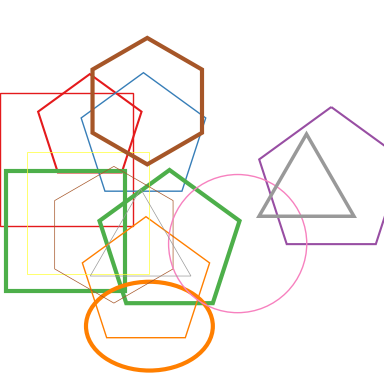[{"shape": "square", "thickness": 1, "radius": 0.86, "center": [0.172, 0.587]}, {"shape": "pentagon", "thickness": 1.5, "radius": 0.71, "center": [0.233, 0.666]}, {"shape": "pentagon", "thickness": 1, "radius": 0.85, "center": [0.373, 0.641]}, {"shape": "pentagon", "thickness": 3, "radius": 0.96, "center": [0.44, 0.367]}, {"shape": "square", "thickness": 3, "radius": 0.77, "center": [0.171, 0.4]}, {"shape": "pentagon", "thickness": 1.5, "radius": 0.98, "center": [0.86, 0.525]}, {"shape": "pentagon", "thickness": 1, "radius": 0.87, "center": [0.379, 0.263]}, {"shape": "oval", "thickness": 3, "radius": 0.82, "center": [0.388, 0.153]}, {"shape": "square", "thickness": 0.5, "radius": 0.79, "center": [0.229, 0.446]}, {"shape": "hexagon", "thickness": 0.5, "radius": 0.89, "center": [0.296, 0.39]}, {"shape": "hexagon", "thickness": 3, "radius": 0.82, "center": [0.383, 0.737]}, {"shape": "circle", "thickness": 1, "radius": 0.9, "center": [0.617, 0.367]}, {"shape": "triangle", "thickness": 0.5, "radius": 0.76, "center": [0.365, 0.359]}, {"shape": "triangle", "thickness": 2.5, "radius": 0.71, "center": [0.796, 0.509]}]